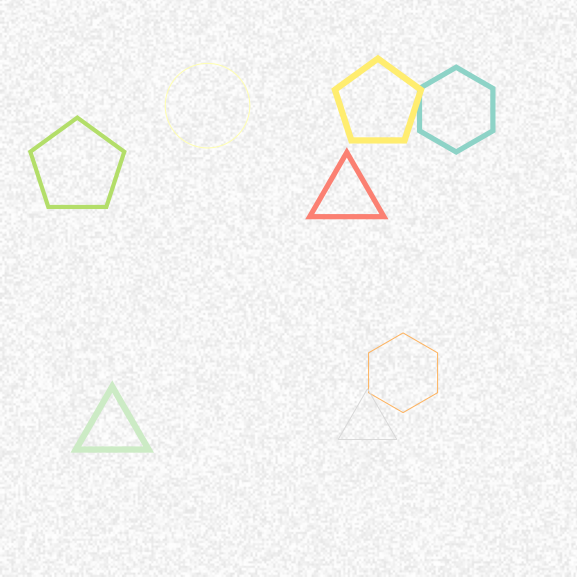[{"shape": "hexagon", "thickness": 2.5, "radius": 0.37, "center": [0.79, 0.809]}, {"shape": "circle", "thickness": 0.5, "radius": 0.37, "center": [0.359, 0.816]}, {"shape": "triangle", "thickness": 2.5, "radius": 0.37, "center": [0.601, 0.661]}, {"shape": "hexagon", "thickness": 0.5, "radius": 0.34, "center": [0.698, 0.354]}, {"shape": "pentagon", "thickness": 2, "radius": 0.43, "center": [0.134, 0.71]}, {"shape": "triangle", "thickness": 0.5, "radius": 0.29, "center": [0.636, 0.267]}, {"shape": "triangle", "thickness": 3, "radius": 0.36, "center": [0.194, 0.257]}, {"shape": "pentagon", "thickness": 3, "radius": 0.39, "center": [0.654, 0.819]}]